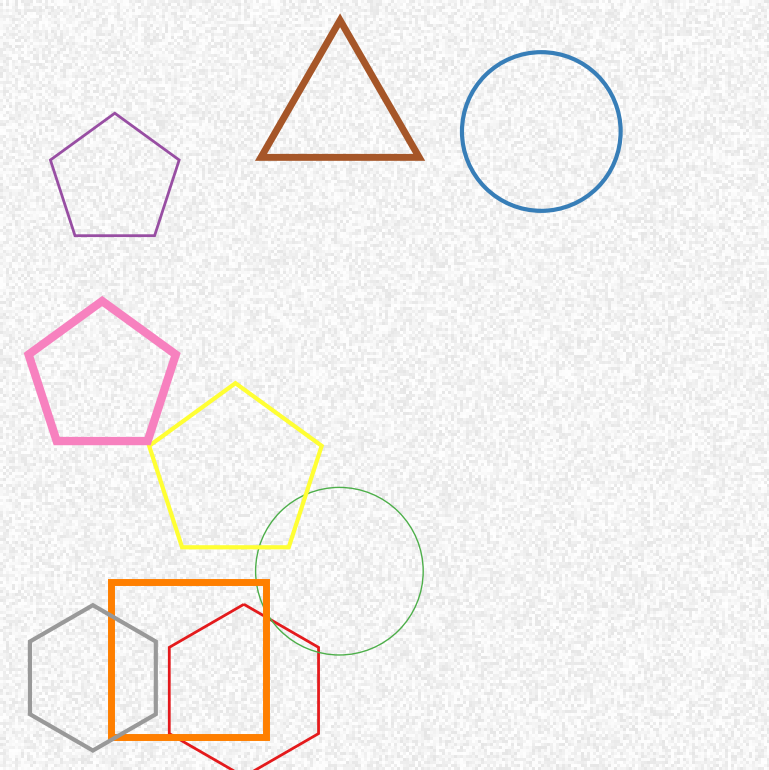[{"shape": "hexagon", "thickness": 1, "radius": 0.56, "center": [0.317, 0.103]}, {"shape": "circle", "thickness": 1.5, "radius": 0.52, "center": [0.703, 0.829]}, {"shape": "circle", "thickness": 0.5, "radius": 0.54, "center": [0.441, 0.258]}, {"shape": "pentagon", "thickness": 1, "radius": 0.44, "center": [0.149, 0.765]}, {"shape": "square", "thickness": 2.5, "radius": 0.5, "center": [0.245, 0.143]}, {"shape": "pentagon", "thickness": 1.5, "radius": 0.59, "center": [0.306, 0.385]}, {"shape": "triangle", "thickness": 2.5, "radius": 0.59, "center": [0.442, 0.855]}, {"shape": "pentagon", "thickness": 3, "radius": 0.5, "center": [0.133, 0.509]}, {"shape": "hexagon", "thickness": 1.5, "radius": 0.47, "center": [0.121, 0.12]}]